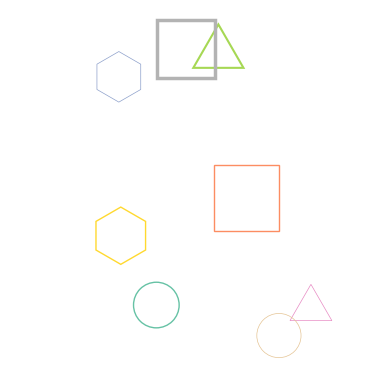[{"shape": "circle", "thickness": 1, "radius": 0.3, "center": [0.406, 0.208]}, {"shape": "square", "thickness": 1, "radius": 0.43, "center": [0.64, 0.485]}, {"shape": "hexagon", "thickness": 0.5, "radius": 0.33, "center": [0.309, 0.8]}, {"shape": "triangle", "thickness": 0.5, "radius": 0.31, "center": [0.808, 0.199]}, {"shape": "triangle", "thickness": 1.5, "radius": 0.38, "center": [0.567, 0.861]}, {"shape": "hexagon", "thickness": 1, "radius": 0.37, "center": [0.314, 0.388]}, {"shape": "circle", "thickness": 0.5, "radius": 0.29, "center": [0.724, 0.128]}, {"shape": "square", "thickness": 2.5, "radius": 0.38, "center": [0.484, 0.873]}]